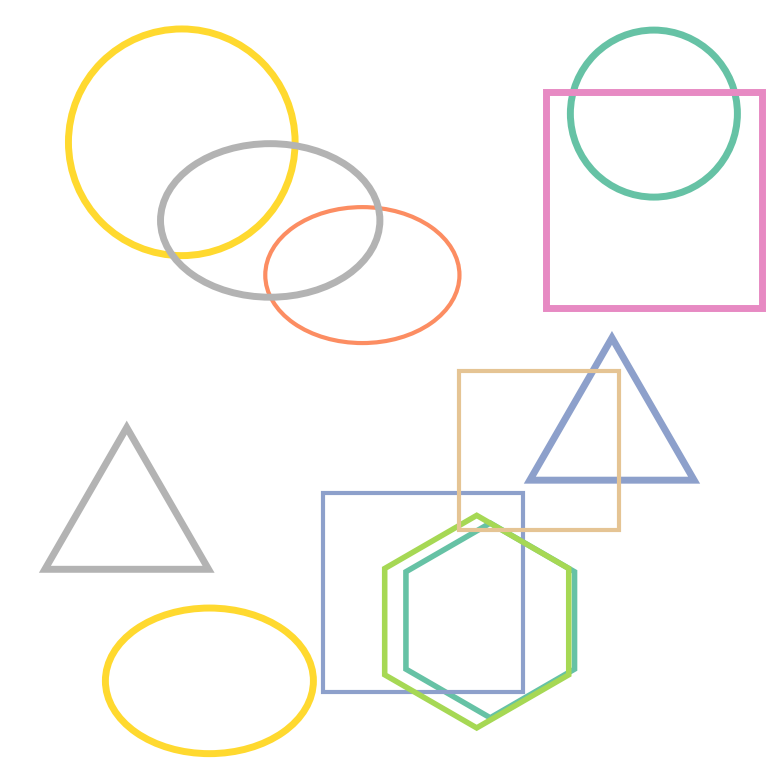[{"shape": "hexagon", "thickness": 2, "radius": 0.63, "center": [0.637, 0.194]}, {"shape": "circle", "thickness": 2.5, "radius": 0.54, "center": [0.849, 0.852]}, {"shape": "oval", "thickness": 1.5, "radius": 0.63, "center": [0.471, 0.643]}, {"shape": "triangle", "thickness": 2.5, "radius": 0.62, "center": [0.795, 0.438]}, {"shape": "square", "thickness": 1.5, "radius": 0.65, "center": [0.549, 0.23]}, {"shape": "square", "thickness": 2.5, "radius": 0.7, "center": [0.849, 0.74]}, {"shape": "hexagon", "thickness": 2, "radius": 0.69, "center": [0.619, 0.193]}, {"shape": "circle", "thickness": 2.5, "radius": 0.74, "center": [0.236, 0.815]}, {"shape": "oval", "thickness": 2.5, "radius": 0.68, "center": [0.272, 0.116]}, {"shape": "square", "thickness": 1.5, "radius": 0.52, "center": [0.7, 0.415]}, {"shape": "oval", "thickness": 2.5, "radius": 0.71, "center": [0.351, 0.714]}, {"shape": "triangle", "thickness": 2.5, "radius": 0.61, "center": [0.165, 0.322]}]